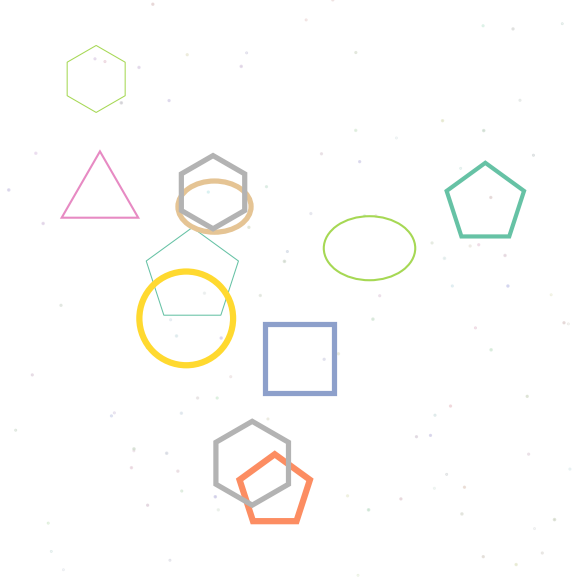[{"shape": "pentagon", "thickness": 0.5, "radius": 0.42, "center": [0.333, 0.521]}, {"shape": "pentagon", "thickness": 2, "radius": 0.35, "center": [0.84, 0.647]}, {"shape": "pentagon", "thickness": 3, "radius": 0.32, "center": [0.476, 0.148]}, {"shape": "square", "thickness": 2.5, "radius": 0.3, "center": [0.519, 0.378]}, {"shape": "triangle", "thickness": 1, "radius": 0.38, "center": [0.173, 0.66]}, {"shape": "oval", "thickness": 1, "radius": 0.4, "center": [0.64, 0.569]}, {"shape": "hexagon", "thickness": 0.5, "radius": 0.29, "center": [0.167, 0.862]}, {"shape": "circle", "thickness": 3, "radius": 0.41, "center": [0.322, 0.448]}, {"shape": "oval", "thickness": 2.5, "radius": 0.32, "center": [0.371, 0.641]}, {"shape": "hexagon", "thickness": 2.5, "radius": 0.32, "center": [0.369, 0.666]}, {"shape": "hexagon", "thickness": 2.5, "radius": 0.36, "center": [0.437, 0.197]}]